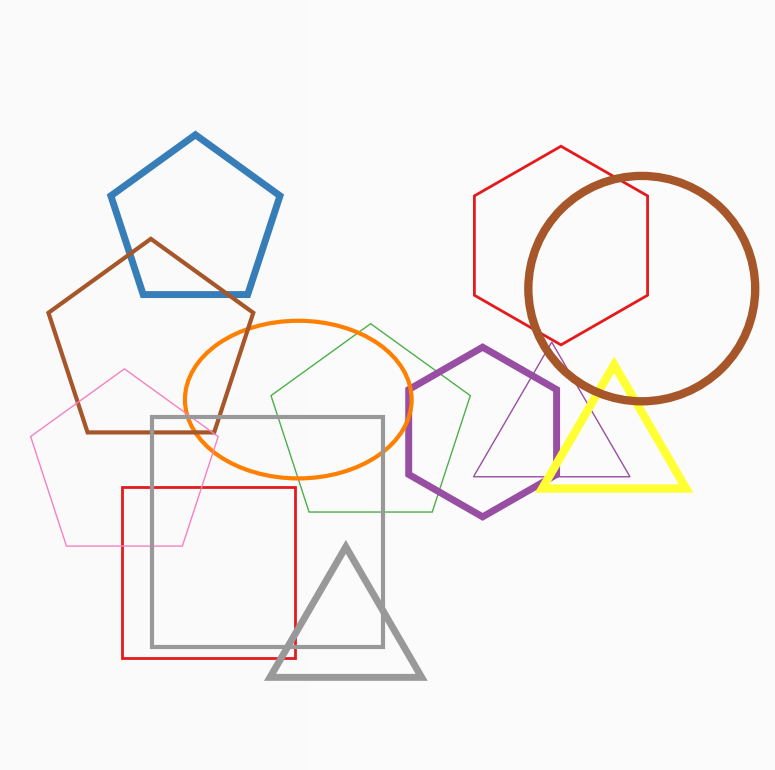[{"shape": "hexagon", "thickness": 1, "radius": 0.65, "center": [0.724, 0.681]}, {"shape": "square", "thickness": 1, "radius": 0.56, "center": [0.269, 0.257]}, {"shape": "pentagon", "thickness": 2.5, "radius": 0.57, "center": [0.252, 0.71]}, {"shape": "pentagon", "thickness": 0.5, "radius": 0.68, "center": [0.478, 0.444]}, {"shape": "hexagon", "thickness": 2.5, "radius": 0.55, "center": [0.623, 0.439]}, {"shape": "triangle", "thickness": 0.5, "radius": 0.58, "center": [0.712, 0.439]}, {"shape": "oval", "thickness": 1.5, "radius": 0.73, "center": [0.385, 0.481]}, {"shape": "triangle", "thickness": 3, "radius": 0.54, "center": [0.792, 0.419]}, {"shape": "circle", "thickness": 3, "radius": 0.73, "center": [0.828, 0.625]}, {"shape": "pentagon", "thickness": 1.5, "radius": 0.69, "center": [0.195, 0.551]}, {"shape": "pentagon", "thickness": 0.5, "radius": 0.64, "center": [0.161, 0.394]}, {"shape": "square", "thickness": 1.5, "radius": 0.75, "center": [0.345, 0.309]}, {"shape": "triangle", "thickness": 2.5, "radius": 0.57, "center": [0.446, 0.177]}]